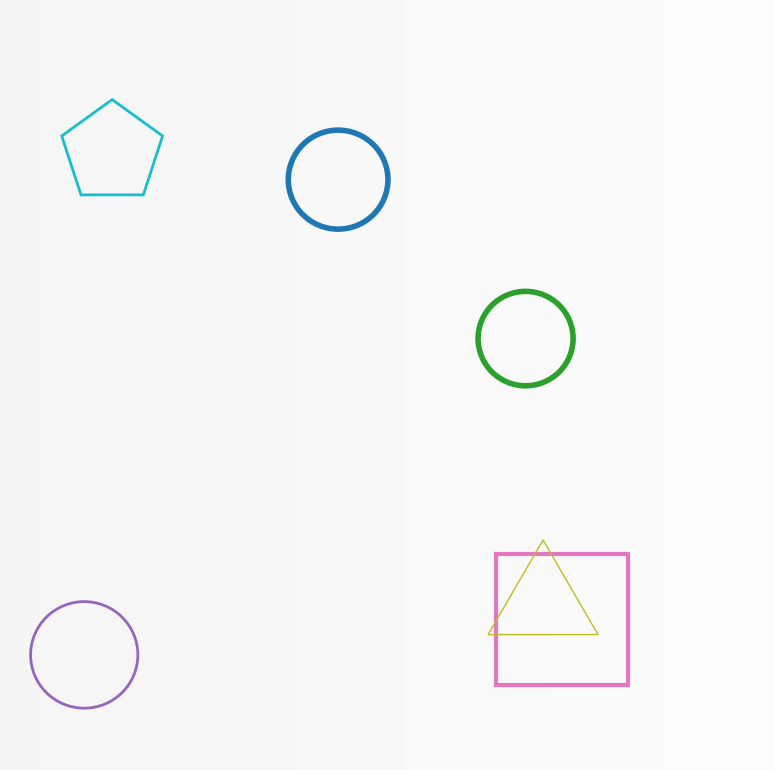[{"shape": "circle", "thickness": 2, "radius": 0.32, "center": [0.436, 0.767]}, {"shape": "circle", "thickness": 2, "radius": 0.31, "center": [0.678, 0.56]}, {"shape": "circle", "thickness": 1, "radius": 0.35, "center": [0.109, 0.149]}, {"shape": "square", "thickness": 1.5, "radius": 0.42, "center": [0.725, 0.195]}, {"shape": "triangle", "thickness": 0.5, "radius": 0.41, "center": [0.701, 0.217]}, {"shape": "pentagon", "thickness": 1, "radius": 0.34, "center": [0.145, 0.802]}]